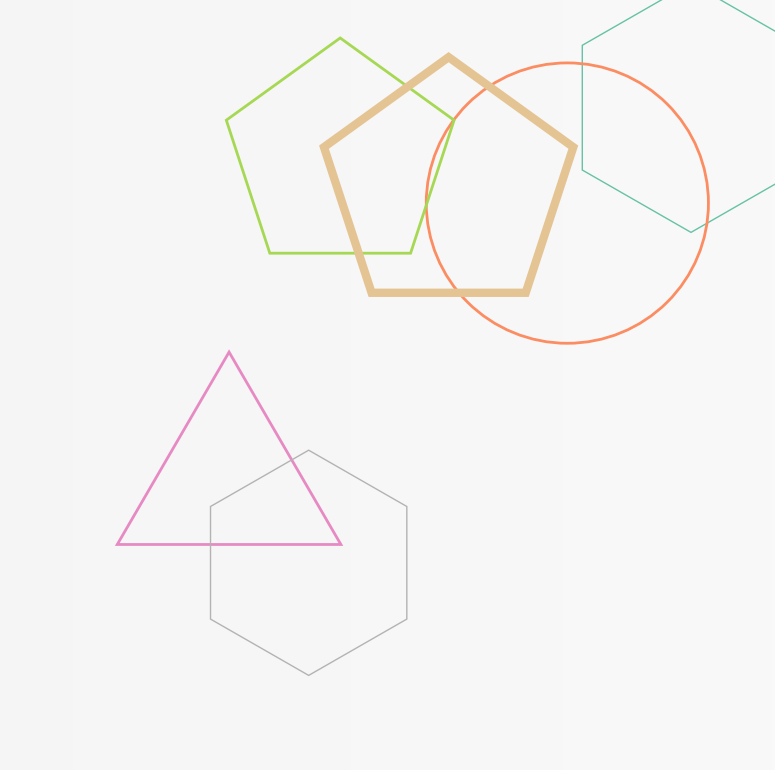[{"shape": "hexagon", "thickness": 0.5, "radius": 0.81, "center": [0.892, 0.86]}, {"shape": "circle", "thickness": 1, "radius": 0.91, "center": [0.732, 0.736]}, {"shape": "triangle", "thickness": 1, "radius": 0.83, "center": [0.296, 0.376]}, {"shape": "pentagon", "thickness": 1, "radius": 0.77, "center": [0.439, 0.796]}, {"shape": "pentagon", "thickness": 3, "radius": 0.85, "center": [0.579, 0.757]}, {"shape": "hexagon", "thickness": 0.5, "radius": 0.73, "center": [0.398, 0.269]}]